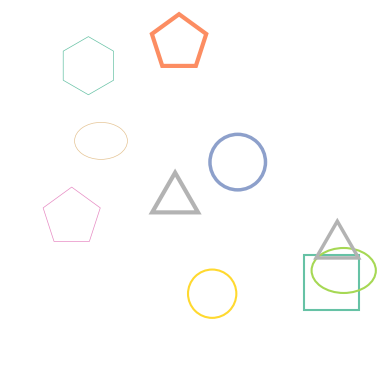[{"shape": "square", "thickness": 1.5, "radius": 0.35, "center": [0.861, 0.266]}, {"shape": "hexagon", "thickness": 0.5, "radius": 0.38, "center": [0.23, 0.829]}, {"shape": "pentagon", "thickness": 3, "radius": 0.37, "center": [0.465, 0.889]}, {"shape": "circle", "thickness": 2.5, "radius": 0.36, "center": [0.617, 0.579]}, {"shape": "pentagon", "thickness": 0.5, "radius": 0.39, "center": [0.186, 0.436]}, {"shape": "oval", "thickness": 1.5, "radius": 0.42, "center": [0.893, 0.297]}, {"shape": "circle", "thickness": 1.5, "radius": 0.31, "center": [0.551, 0.237]}, {"shape": "oval", "thickness": 0.5, "radius": 0.34, "center": [0.262, 0.634]}, {"shape": "triangle", "thickness": 2.5, "radius": 0.32, "center": [0.876, 0.362]}, {"shape": "triangle", "thickness": 3, "radius": 0.34, "center": [0.455, 0.483]}]